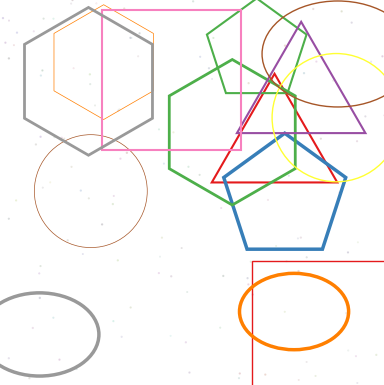[{"shape": "triangle", "thickness": 1.5, "radius": 0.94, "center": [0.713, 0.62]}, {"shape": "square", "thickness": 1, "radius": 0.95, "center": [0.845, 0.134]}, {"shape": "pentagon", "thickness": 2.5, "radius": 0.83, "center": [0.74, 0.487]}, {"shape": "hexagon", "thickness": 2, "radius": 0.94, "center": [0.603, 0.656]}, {"shape": "pentagon", "thickness": 1.5, "radius": 0.68, "center": [0.667, 0.868]}, {"shape": "triangle", "thickness": 1.5, "radius": 0.96, "center": [0.782, 0.751]}, {"shape": "hexagon", "thickness": 0.5, "radius": 0.75, "center": [0.269, 0.839]}, {"shape": "oval", "thickness": 2.5, "radius": 0.71, "center": [0.764, 0.191]}, {"shape": "circle", "thickness": 1, "radius": 0.83, "center": [0.873, 0.694]}, {"shape": "oval", "thickness": 1, "radius": 0.98, "center": [0.877, 0.86]}, {"shape": "circle", "thickness": 0.5, "radius": 0.73, "center": [0.236, 0.504]}, {"shape": "square", "thickness": 1.5, "radius": 0.91, "center": [0.445, 0.793]}, {"shape": "oval", "thickness": 2.5, "radius": 0.77, "center": [0.103, 0.131]}, {"shape": "hexagon", "thickness": 2, "radius": 0.96, "center": [0.23, 0.789]}]